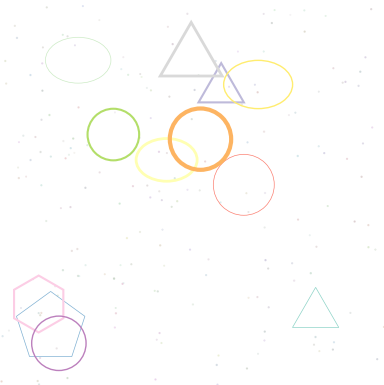[{"shape": "triangle", "thickness": 0.5, "radius": 0.35, "center": [0.82, 0.184]}, {"shape": "oval", "thickness": 2, "radius": 0.4, "center": [0.433, 0.585]}, {"shape": "triangle", "thickness": 1.5, "radius": 0.34, "center": [0.575, 0.768]}, {"shape": "circle", "thickness": 0.5, "radius": 0.4, "center": [0.633, 0.52]}, {"shape": "pentagon", "thickness": 0.5, "radius": 0.47, "center": [0.132, 0.15]}, {"shape": "circle", "thickness": 3, "radius": 0.4, "center": [0.521, 0.639]}, {"shape": "circle", "thickness": 1.5, "radius": 0.34, "center": [0.294, 0.651]}, {"shape": "hexagon", "thickness": 1.5, "radius": 0.37, "center": [0.101, 0.21]}, {"shape": "triangle", "thickness": 2, "radius": 0.46, "center": [0.497, 0.849]}, {"shape": "circle", "thickness": 1, "radius": 0.35, "center": [0.153, 0.108]}, {"shape": "oval", "thickness": 0.5, "radius": 0.43, "center": [0.203, 0.844]}, {"shape": "oval", "thickness": 1, "radius": 0.45, "center": [0.67, 0.781]}]